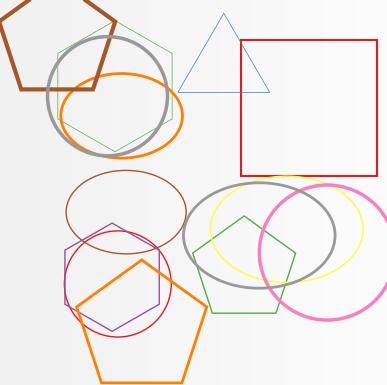[{"shape": "circle", "thickness": 1, "radius": 0.69, "center": [0.304, 0.262]}, {"shape": "square", "thickness": 1.5, "radius": 0.88, "center": [0.797, 0.719]}, {"shape": "triangle", "thickness": 0.5, "radius": 0.68, "center": [0.578, 0.829]}, {"shape": "pentagon", "thickness": 1, "radius": 0.7, "center": [0.63, 0.299]}, {"shape": "hexagon", "thickness": 0.5, "radius": 0.85, "center": [0.297, 0.776]}, {"shape": "hexagon", "thickness": 1, "radius": 0.7, "center": [0.289, 0.28]}, {"shape": "pentagon", "thickness": 2, "radius": 0.88, "center": [0.366, 0.148]}, {"shape": "oval", "thickness": 2, "radius": 0.78, "center": [0.314, 0.699]}, {"shape": "oval", "thickness": 1, "radius": 0.99, "center": [0.74, 0.404]}, {"shape": "oval", "thickness": 1, "radius": 0.77, "center": [0.326, 0.449]}, {"shape": "pentagon", "thickness": 3, "radius": 0.79, "center": [0.147, 0.895]}, {"shape": "circle", "thickness": 2.5, "radius": 0.88, "center": [0.845, 0.344]}, {"shape": "circle", "thickness": 2.5, "radius": 0.77, "center": [0.277, 0.75]}, {"shape": "oval", "thickness": 2, "radius": 0.98, "center": [0.669, 0.388]}]